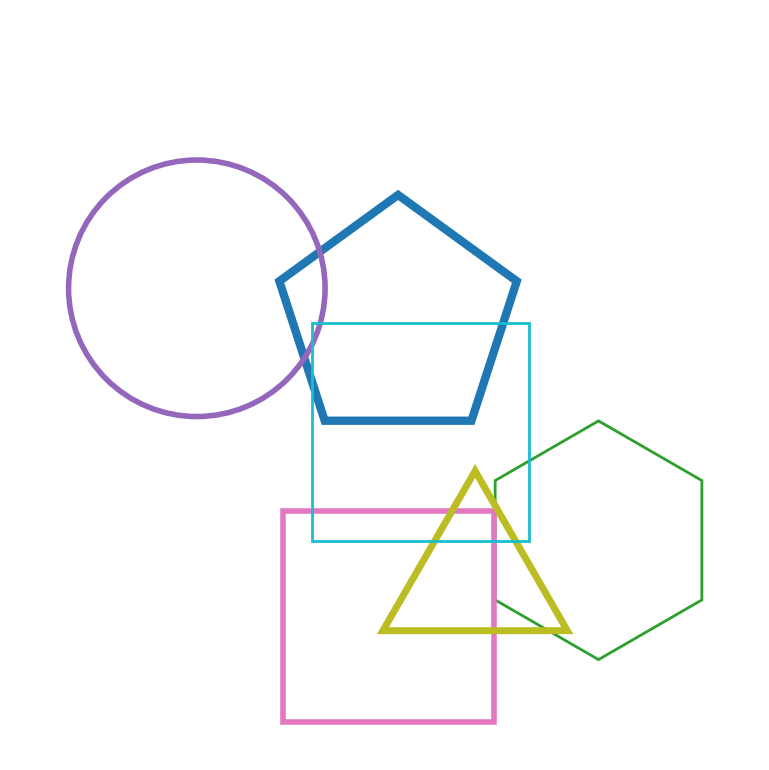[{"shape": "pentagon", "thickness": 3, "radius": 0.81, "center": [0.517, 0.585]}, {"shape": "hexagon", "thickness": 1, "radius": 0.77, "center": [0.777, 0.298]}, {"shape": "circle", "thickness": 2, "radius": 0.83, "center": [0.256, 0.626]}, {"shape": "square", "thickness": 2, "radius": 0.68, "center": [0.505, 0.2]}, {"shape": "triangle", "thickness": 2.5, "radius": 0.69, "center": [0.617, 0.25]}, {"shape": "square", "thickness": 1, "radius": 0.71, "center": [0.547, 0.439]}]